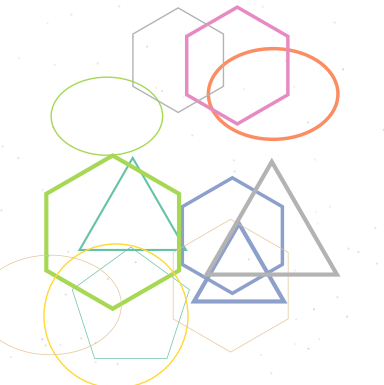[{"shape": "pentagon", "thickness": 0.5, "radius": 0.8, "center": [0.34, 0.198]}, {"shape": "triangle", "thickness": 1.5, "radius": 0.8, "center": [0.345, 0.43]}, {"shape": "oval", "thickness": 2.5, "radius": 0.84, "center": [0.71, 0.756]}, {"shape": "triangle", "thickness": 3, "radius": 0.67, "center": [0.621, 0.284]}, {"shape": "hexagon", "thickness": 2.5, "radius": 0.75, "center": [0.604, 0.388]}, {"shape": "hexagon", "thickness": 2.5, "radius": 0.76, "center": [0.616, 0.83]}, {"shape": "oval", "thickness": 1, "radius": 0.72, "center": [0.278, 0.698]}, {"shape": "hexagon", "thickness": 3, "radius": 1.0, "center": [0.293, 0.397]}, {"shape": "circle", "thickness": 1, "radius": 0.94, "center": [0.301, 0.179]}, {"shape": "hexagon", "thickness": 0.5, "radius": 0.86, "center": [0.599, 0.258]}, {"shape": "oval", "thickness": 0.5, "radius": 0.92, "center": [0.13, 0.208]}, {"shape": "hexagon", "thickness": 1, "radius": 0.68, "center": [0.463, 0.844]}, {"shape": "triangle", "thickness": 3, "radius": 0.98, "center": [0.706, 0.384]}]